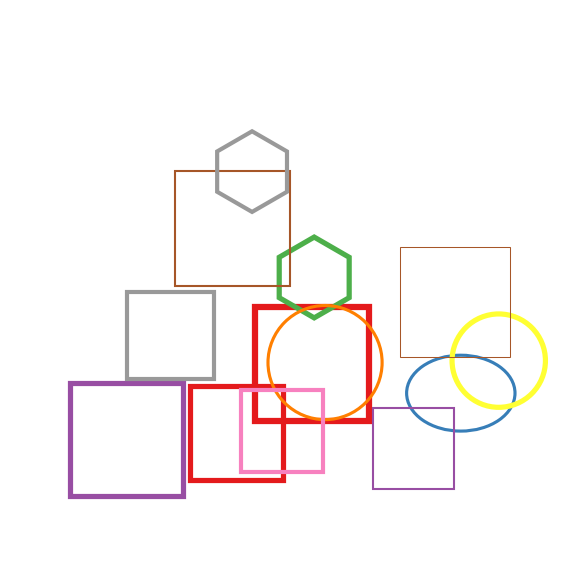[{"shape": "square", "thickness": 3, "radius": 0.49, "center": [0.54, 0.368]}, {"shape": "square", "thickness": 2.5, "radius": 0.4, "center": [0.41, 0.249]}, {"shape": "oval", "thickness": 1.5, "radius": 0.47, "center": [0.798, 0.318]}, {"shape": "hexagon", "thickness": 2.5, "radius": 0.35, "center": [0.544, 0.519]}, {"shape": "square", "thickness": 2.5, "radius": 0.49, "center": [0.219, 0.238]}, {"shape": "square", "thickness": 1, "radius": 0.35, "center": [0.716, 0.223]}, {"shape": "circle", "thickness": 1.5, "radius": 0.49, "center": [0.563, 0.371]}, {"shape": "circle", "thickness": 2.5, "radius": 0.4, "center": [0.864, 0.375]}, {"shape": "square", "thickness": 0.5, "radius": 0.48, "center": [0.788, 0.477]}, {"shape": "square", "thickness": 1, "radius": 0.5, "center": [0.403, 0.603]}, {"shape": "square", "thickness": 2, "radius": 0.36, "center": [0.489, 0.253]}, {"shape": "square", "thickness": 2, "radius": 0.37, "center": [0.295, 0.418]}, {"shape": "hexagon", "thickness": 2, "radius": 0.35, "center": [0.436, 0.702]}]